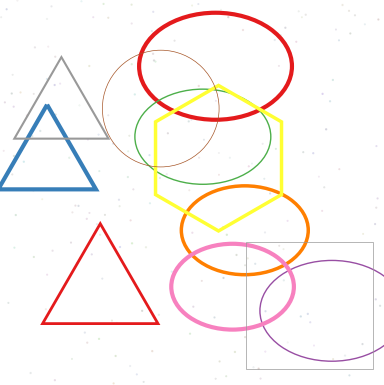[{"shape": "oval", "thickness": 3, "radius": 0.99, "center": [0.56, 0.828]}, {"shape": "triangle", "thickness": 2, "radius": 0.87, "center": [0.26, 0.246]}, {"shape": "triangle", "thickness": 3, "radius": 0.73, "center": [0.122, 0.581]}, {"shape": "oval", "thickness": 1, "radius": 0.88, "center": [0.527, 0.645]}, {"shape": "oval", "thickness": 1, "radius": 0.93, "center": [0.862, 0.193]}, {"shape": "oval", "thickness": 2.5, "radius": 0.82, "center": [0.636, 0.402]}, {"shape": "hexagon", "thickness": 2.5, "radius": 0.94, "center": [0.568, 0.589]}, {"shape": "circle", "thickness": 0.5, "radius": 0.76, "center": [0.417, 0.718]}, {"shape": "oval", "thickness": 3, "radius": 0.8, "center": [0.604, 0.255]}, {"shape": "square", "thickness": 0.5, "radius": 0.82, "center": [0.805, 0.207]}, {"shape": "triangle", "thickness": 1.5, "radius": 0.71, "center": [0.159, 0.71]}]